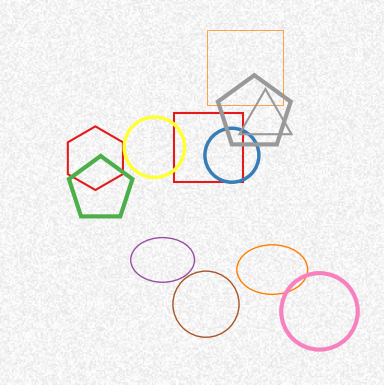[{"shape": "square", "thickness": 1.5, "radius": 0.45, "center": [0.541, 0.617]}, {"shape": "hexagon", "thickness": 1.5, "radius": 0.41, "center": [0.248, 0.589]}, {"shape": "circle", "thickness": 2.5, "radius": 0.35, "center": [0.602, 0.597]}, {"shape": "pentagon", "thickness": 3, "radius": 0.43, "center": [0.261, 0.508]}, {"shape": "oval", "thickness": 1, "radius": 0.41, "center": [0.422, 0.325]}, {"shape": "oval", "thickness": 1, "radius": 0.46, "center": [0.707, 0.3]}, {"shape": "square", "thickness": 0.5, "radius": 0.49, "center": [0.637, 0.825]}, {"shape": "circle", "thickness": 2.5, "radius": 0.39, "center": [0.401, 0.618]}, {"shape": "circle", "thickness": 1, "radius": 0.43, "center": [0.535, 0.21]}, {"shape": "circle", "thickness": 3, "radius": 0.5, "center": [0.83, 0.191]}, {"shape": "triangle", "thickness": 1.5, "radius": 0.39, "center": [0.689, 0.69]}, {"shape": "pentagon", "thickness": 3, "radius": 0.5, "center": [0.661, 0.705]}]